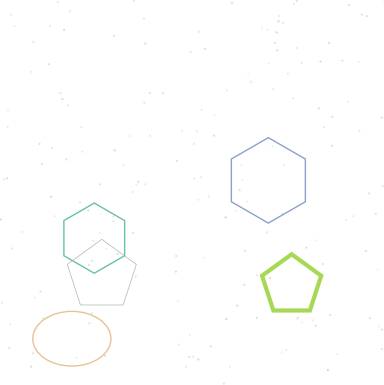[{"shape": "hexagon", "thickness": 1, "radius": 0.46, "center": [0.245, 0.381]}, {"shape": "hexagon", "thickness": 1, "radius": 0.55, "center": [0.697, 0.531]}, {"shape": "pentagon", "thickness": 3, "radius": 0.4, "center": [0.757, 0.259]}, {"shape": "oval", "thickness": 1, "radius": 0.51, "center": [0.187, 0.12]}, {"shape": "pentagon", "thickness": 0.5, "radius": 0.47, "center": [0.264, 0.284]}]